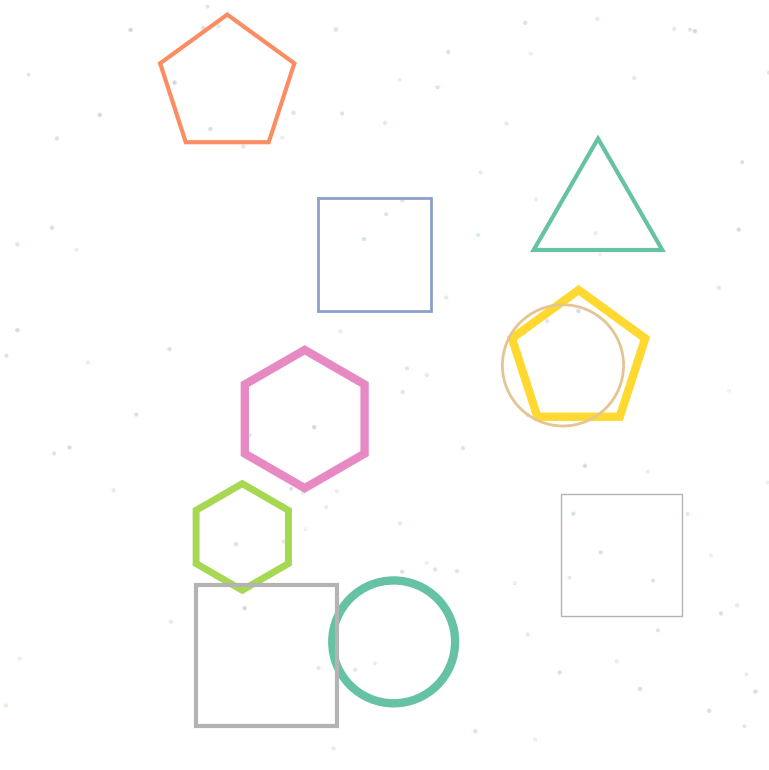[{"shape": "circle", "thickness": 3, "radius": 0.4, "center": [0.511, 0.166]}, {"shape": "triangle", "thickness": 1.5, "radius": 0.48, "center": [0.777, 0.724]}, {"shape": "pentagon", "thickness": 1.5, "radius": 0.46, "center": [0.295, 0.889]}, {"shape": "square", "thickness": 1, "radius": 0.37, "center": [0.486, 0.669]}, {"shape": "hexagon", "thickness": 3, "radius": 0.45, "center": [0.396, 0.456]}, {"shape": "hexagon", "thickness": 2.5, "radius": 0.35, "center": [0.315, 0.303]}, {"shape": "pentagon", "thickness": 3, "radius": 0.45, "center": [0.751, 0.532]}, {"shape": "circle", "thickness": 1, "radius": 0.39, "center": [0.731, 0.525]}, {"shape": "square", "thickness": 0.5, "radius": 0.39, "center": [0.807, 0.279]}, {"shape": "square", "thickness": 1.5, "radius": 0.46, "center": [0.346, 0.148]}]